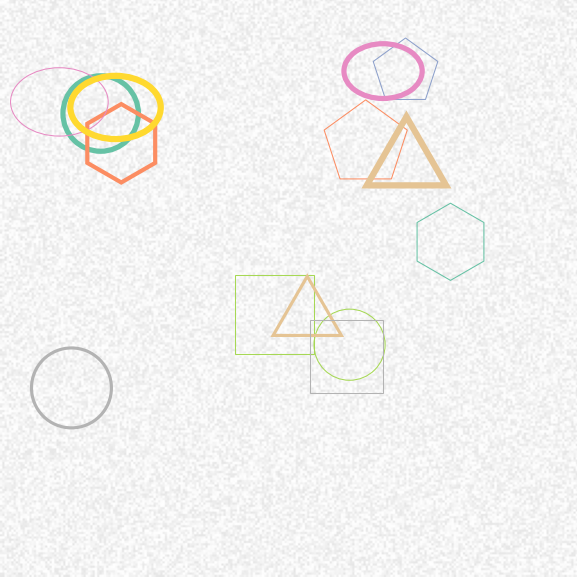[{"shape": "hexagon", "thickness": 0.5, "radius": 0.33, "center": [0.78, 0.58]}, {"shape": "circle", "thickness": 2.5, "radius": 0.33, "center": [0.174, 0.803]}, {"shape": "pentagon", "thickness": 0.5, "radius": 0.38, "center": [0.633, 0.751]}, {"shape": "hexagon", "thickness": 2, "radius": 0.34, "center": [0.21, 0.751]}, {"shape": "pentagon", "thickness": 0.5, "radius": 0.29, "center": [0.702, 0.875]}, {"shape": "oval", "thickness": 0.5, "radius": 0.42, "center": [0.103, 0.823]}, {"shape": "oval", "thickness": 2.5, "radius": 0.34, "center": [0.663, 0.876]}, {"shape": "square", "thickness": 0.5, "radius": 0.34, "center": [0.475, 0.455]}, {"shape": "circle", "thickness": 0.5, "radius": 0.31, "center": [0.605, 0.402]}, {"shape": "oval", "thickness": 3, "radius": 0.39, "center": [0.2, 0.813]}, {"shape": "triangle", "thickness": 3, "radius": 0.4, "center": [0.704, 0.718]}, {"shape": "triangle", "thickness": 1.5, "radius": 0.34, "center": [0.532, 0.452]}, {"shape": "square", "thickness": 0.5, "radius": 0.32, "center": [0.601, 0.382]}, {"shape": "circle", "thickness": 1.5, "radius": 0.35, "center": [0.124, 0.327]}]